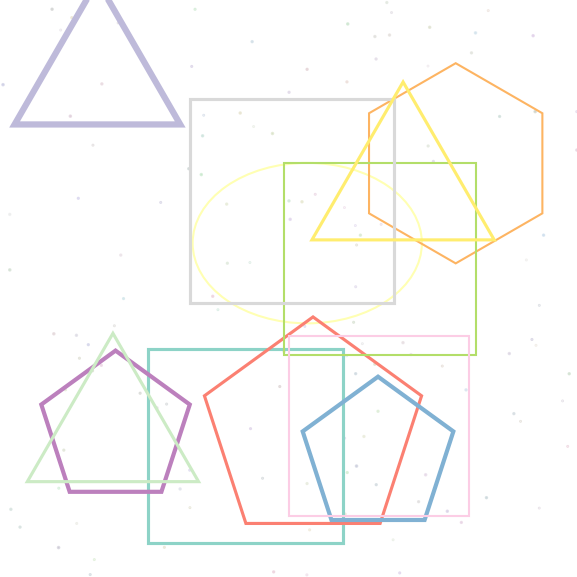[{"shape": "square", "thickness": 1.5, "radius": 0.84, "center": [0.425, 0.227]}, {"shape": "oval", "thickness": 1, "radius": 0.99, "center": [0.532, 0.578]}, {"shape": "triangle", "thickness": 3, "radius": 0.83, "center": [0.169, 0.866]}, {"shape": "pentagon", "thickness": 1.5, "radius": 0.99, "center": [0.542, 0.253]}, {"shape": "pentagon", "thickness": 2, "radius": 0.69, "center": [0.655, 0.21]}, {"shape": "hexagon", "thickness": 1, "radius": 0.87, "center": [0.789, 0.716]}, {"shape": "square", "thickness": 1, "radius": 0.83, "center": [0.658, 0.551]}, {"shape": "square", "thickness": 1, "radius": 0.78, "center": [0.656, 0.262]}, {"shape": "square", "thickness": 1.5, "radius": 0.88, "center": [0.505, 0.652]}, {"shape": "pentagon", "thickness": 2, "radius": 0.68, "center": [0.2, 0.257]}, {"shape": "triangle", "thickness": 1.5, "radius": 0.86, "center": [0.196, 0.251]}, {"shape": "triangle", "thickness": 1.5, "radius": 0.91, "center": [0.698, 0.675]}]